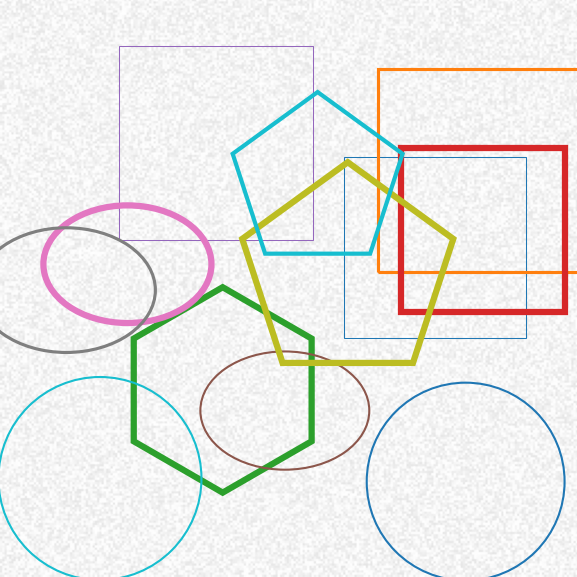[{"shape": "square", "thickness": 0.5, "radius": 0.79, "center": [0.753, 0.571]}, {"shape": "circle", "thickness": 1, "radius": 0.86, "center": [0.806, 0.165]}, {"shape": "square", "thickness": 1.5, "radius": 0.88, "center": [0.83, 0.704]}, {"shape": "hexagon", "thickness": 3, "radius": 0.89, "center": [0.386, 0.324]}, {"shape": "square", "thickness": 3, "radius": 0.71, "center": [0.837, 0.601]}, {"shape": "square", "thickness": 0.5, "radius": 0.84, "center": [0.374, 0.751]}, {"shape": "oval", "thickness": 1, "radius": 0.73, "center": [0.493, 0.288]}, {"shape": "oval", "thickness": 3, "radius": 0.73, "center": [0.221, 0.542]}, {"shape": "oval", "thickness": 1.5, "radius": 0.77, "center": [0.115, 0.497]}, {"shape": "pentagon", "thickness": 3, "radius": 0.96, "center": [0.602, 0.526]}, {"shape": "circle", "thickness": 1, "radius": 0.88, "center": [0.173, 0.171]}, {"shape": "pentagon", "thickness": 2, "radius": 0.77, "center": [0.55, 0.685]}]